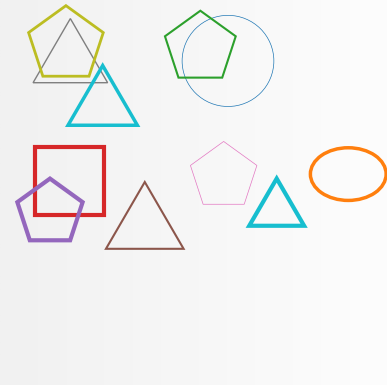[{"shape": "circle", "thickness": 0.5, "radius": 0.59, "center": [0.588, 0.842]}, {"shape": "oval", "thickness": 2.5, "radius": 0.49, "center": [0.899, 0.548]}, {"shape": "pentagon", "thickness": 1.5, "radius": 0.48, "center": [0.517, 0.876]}, {"shape": "square", "thickness": 3, "radius": 0.44, "center": [0.179, 0.529]}, {"shape": "pentagon", "thickness": 3, "radius": 0.44, "center": [0.129, 0.448]}, {"shape": "triangle", "thickness": 1.5, "radius": 0.58, "center": [0.374, 0.412]}, {"shape": "pentagon", "thickness": 0.5, "radius": 0.45, "center": [0.577, 0.542]}, {"shape": "triangle", "thickness": 1, "radius": 0.56, "center": [0.182, 0.841]}, {"shape": "pentagon", "thickness": 2, "radius": 0.51, "center": [0.17, 0.884]}, {"shape": "triangle", "thickness": 2.5, "radius": 0.52, "center": [0.265, 0.726]}, {"shape": "triangle", "thickness": 3, "radius": 0.41, "center": [0.714, 0.454]}]